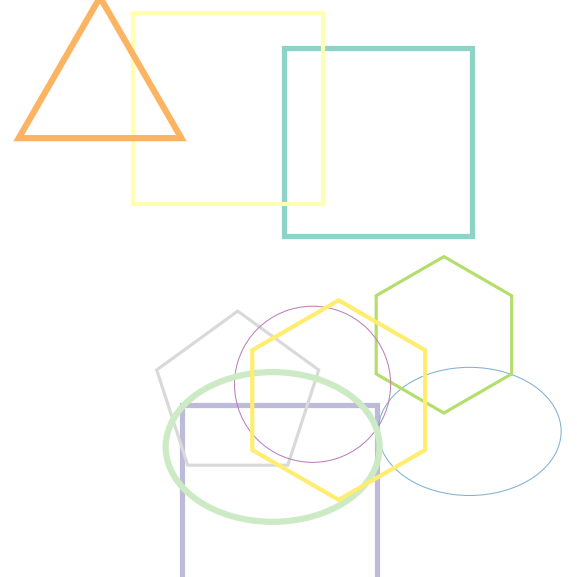[{"shape": "square", "thickness": 2.5, "radius": 0.82, "center": [0.654, 0.753]}, {"shape": "square", "thickness": 2, "radius": 0.83, "center": [0.395, 0.811]}, {"shape": "square", "thickness": 2.5, "radius": 0.84, "center": [0.483, 0.129]}, {"shape": "oval", "thickness": 0.5, "radius": 0.79, "center": [0.813, 0.252]}, {"shape": "triangle", "thickness": 3, "radius": 0.81, "center": [0.173, 0.841]}, {"shape": "hexagon", "thickness": 1.5, "radius": 0.68, "center": [0.769, 0.419]}, {"shape": "pentagon", "thickness": 1.5, "radius": 0.74, "center": [0.412, 0.313]}, {"shape": "circle", "thickness": 0.5, "radius": 0.68, "center": [0.541, 0.334]}, {"shape": "oval", "thickness": 3, "radius": 0.93, "center": [0.472, 0.225]}, {"shape": "hexagon", "thickness": 2, "radius": 0.86, "center": [0.586, 0.306]}]